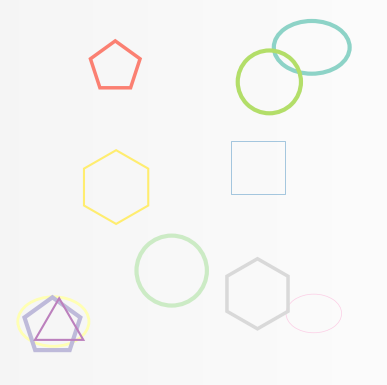[{"shape": "oval", "thickness": 3, "radius": 0.49, "center": [0.804, 0.877]}, {"shape": "oval", "thickness": 2, "radius": 0.46, "center": [0.138, 0.165]}, {"shape": "pentagon", "thickness": 3, "radius": 0.38, "center": [0.135, 0.152]}, {"shape": "pentagon", "thickness": 2.5, "radius": 0.34, "center": [0.297, 0.826]}, {"shape": "square", "thickness": 0.5, "radius": 0.34, "center": [0.666, 0.564]}, {"shape": "circle", "thickness": 3, "radius": 0.41, "center": [0.695, 0.787]}, {"shape": "oval", "thickness": 0.5, "radius": 0.36, "center": [0.81, 0.186]}, {"shape": "hexagon", "thickness": 2.5, "radius": 0.46, "center": [0.664, 0.237]}, {"shape": "triangle", "thickness": 1.5, "radius": 0.36, "center": [0.153, 0.153]}, {"shape": "circle", "thickness": 3, "radius": 0.45, "center": [0.443, 0.297]}, {"shape": "hexagon", "thickness": 1.5, "radius": 0.48, "center": [0.3, 0.514]}]